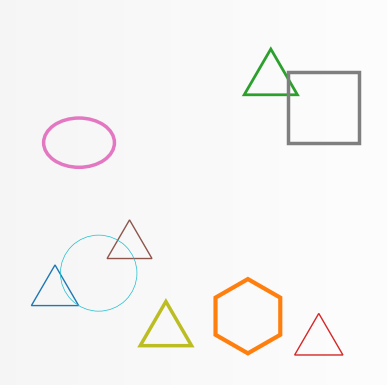[{"shape": "triangle", "thickness": 1, "radius": 0.35, "center": [0.142, 0.241]}, {"shape": "hexagon", "thickness": 3, "radius": 0.48, "center": [0.64, 0.179]}, {"shape": "triangle", "thickness": 2, "radius": 0.4, "center": [0.699, 0.793]}, {"shape": "triangle", "thickness": 1, "radius": 0.36, "center": [0.823, 0.114]}, {"shape": "triangle", "thickness": 1, "radius": 0.33, "center": [0.334, 0.362]}, {"shape": "oval", "thickness": 2.5, "radius": 0.46, "center": [0.204, 0.629]}, {"shape": "square", "thickness": 2.5, "radius": 0.46, "center": [0.834, 0.722]}, {"shape": "triangle", "thickness": 2.5, "radius": 0.38, "center": [0.428, 0.14]}, {"shape": "circle", "thickness": 0.5, "radius": 0.49, "center": [0.255, 0.291]}]